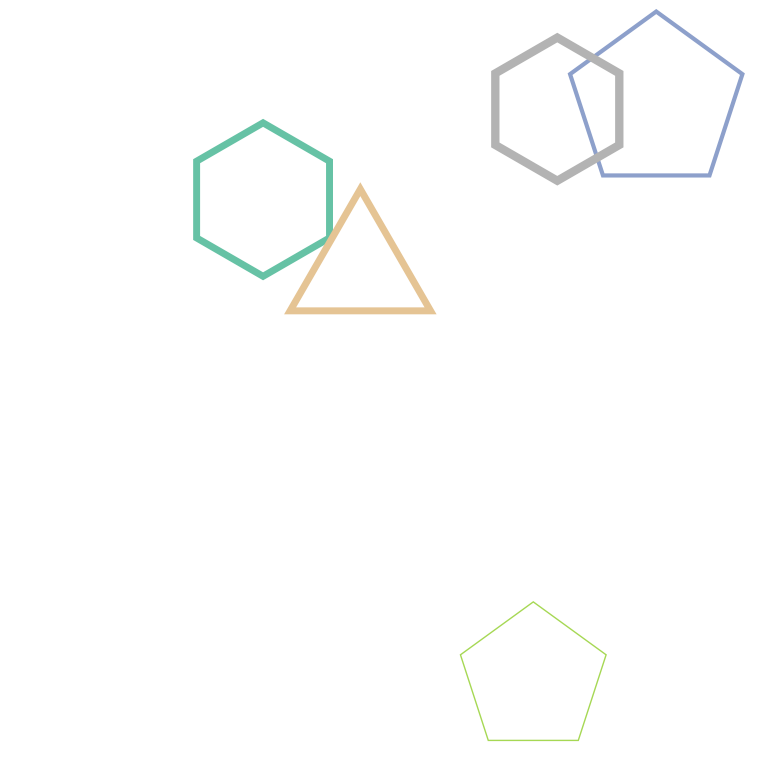[{"shape": "hexagon", "thickness": 2.5, "radius": 0.5, "center": [0.342, 0.741]}, {"shape": "pentagon", "thickness": 1.5, "radius": 0.59, "center": [0.852, 0.867]}, {"shape": "pentagon", "thickness": 0.5, "radius": 0.5, "center": [0.693, 0.119]}, {"shape": "triangle", "thickness": 2.5, "radius": 0.53, "center": [0.468, 0.649]}, {"shape": "hexagon", "thickness": 3, "radius": 0.46, "center": [0.724, 0.858]}]